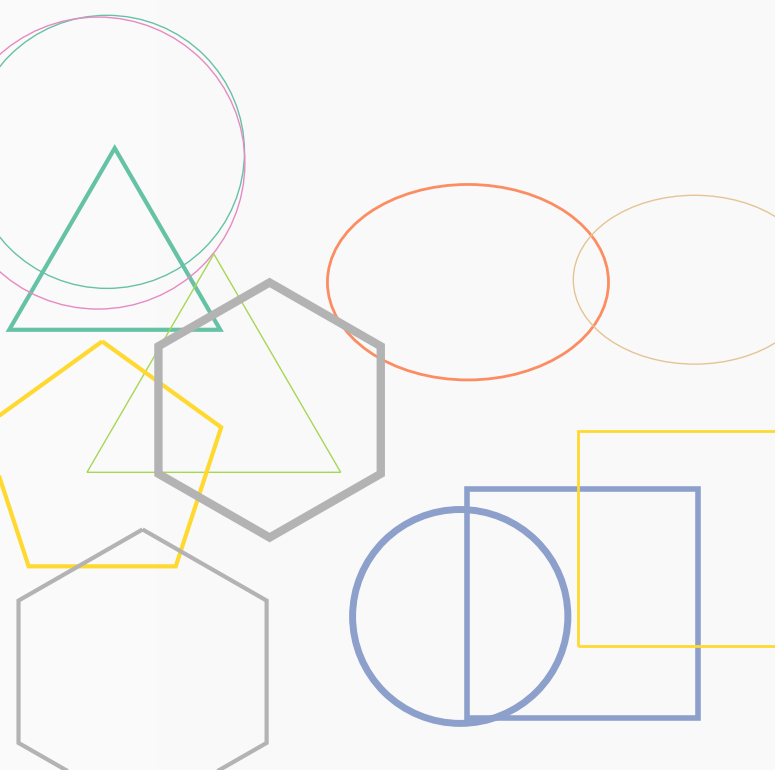[{"shape": "circle", "thickness": 0.5, "radius": 0.89, "center": [0.138, 0.803]}, {"shape": "triangle", "thickness": 1.5, "radius": 0.79, "center": [0.148, 0.65]}, {"shape": "oval", "thickness": 1, "radius": 0.91, "center": [0.604, 0.634]}, {"shape": "square", "thickness": 2, "radius": 0.74, "center": [0.751, 0.216]}, {"shape": "circle", "thickness": 2.5, "radius": 0.69, "center": [0.594, 0.199]}, {"shape": "circle", "thickness": 0.5, "radius": 0.95, "center": [0.126, 0.788]}, {"shape": "triangle", "thickness": 0.5, "radius": 0.95, "center": [0.276, 0.481]}, {"shape": "pentagon", "thickness": 1.5, "radius": 0.81, "center": [0.132, 0.395]}, {"shape": "square", "thickness": 1, "radius": 0.7, "center": [0.885, 0.301]}, {"shape": "oval", "thickness": 0.5, "radius": 0.78, "center": [0.896, 0.637]}, {"shape": "hexagon", "thickness": 1.5, "radius": 0.92, "center": [0.184, 0.128]}, {"shape": "hexagon", "thickness": 3, "radius": 0.83, "center": [0.348, 0.468]}]